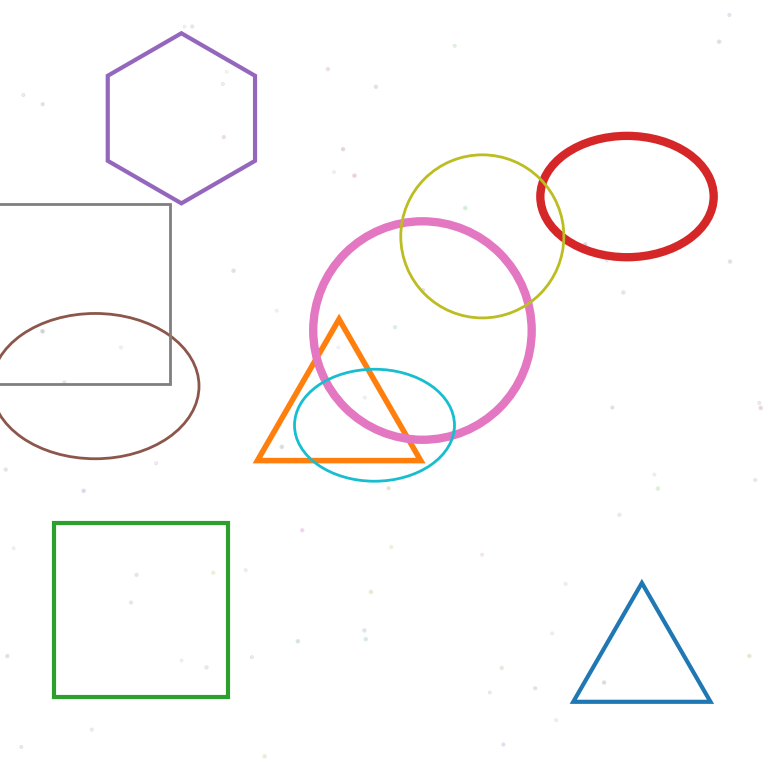[{"shape": "triangle", "thickness": 1.5, "radius": 0.51, "center": [0.834, 0.14]}, {"shape": "triangle", "thickness": 2, "radius": 0.61, "center": [0.44, 0.463]}, {"shape": "square", "thickness": 1.5, "radius": 0.57, "center": [0.184, 0.208]}, {"shape": "oval", "thickness": 3, "radius": 0.56, "center": [0.814, 0.745]}, {"shape": "hexagon", "thickness": 1.5, "radius": 0.55, "center": [0.236, 0.846]}, {"shape": "oval", "thickness": 1, "radius": 0.67, "center": [0.124, 0.499]}, {"shape": "circle", "thickness": 3, "radius": 0.71, "center": [0.549, 0.571]}, {"shape": "square", "thickness": 1, "radius": 0.59, "center": [0.103, 0.618]}, {"shape": "circle", "thickness": 1, "radius": 0.53, "center": [0.626, 0.693]}, {"shape": "oval", "thickness": 1, "radius": 0.52, "center": [0.486, 0.448]}]